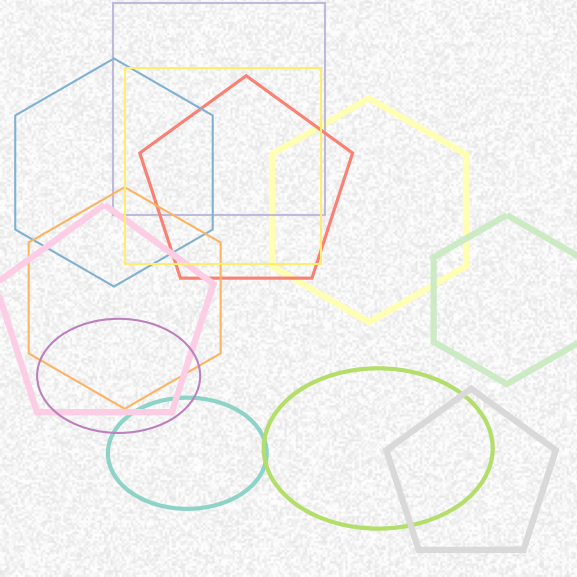[{"shape": "oval", "thickness": 2, "radius": 0.69, "center": [0.324, 0.214]}, {"shape": "hexagon", "thickness": 3, "radius": 0.97, "center": [0.639, 0.635]}, {"shape": "square", "thickness": 1, "radius": 0.92, "center": [0.38, 0.811]}, {"shape": "pentagon", "thickness": 1.5, "radius": 0.97, "center": [0.426, 0.674]}, {"shape": "hexagon", "thickness": 1, "radius": 0.99, "center": [0.197, 0.7]}, {"shape": "hexagon", "thickness": 1, "radius": 0.96, "center": [0.216, 0.483]}, {"shape": "oval", "thickness": 2, "radius": 0.99, "center": [0.655, 0.223]}, {"shape": "pentagon", "thickness": 3, "radius": 0.99, "center": [0.181, 0.446]}, {"shape": "pentagon", "thickness": 3, "radius": 0.77, "center": [0.816, 0.172]}, {"shape": "oval", "thickness": 1, "radius": 0.71, "center": [0.205, 0.348]}, {"shape": "hexagon", "thickness": 3, "radius": 0.73, "center": [0.878, 0.48]}, {"shape": "square", "thickness": 1, "radius": 0.85, "center": [0.387, 0.712]}]